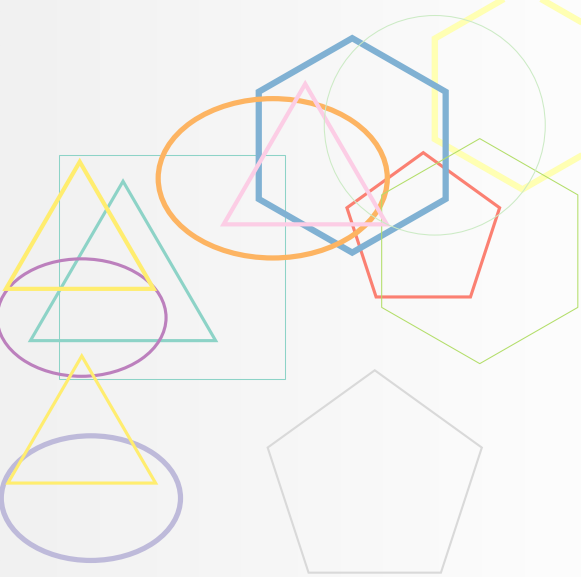[{"shape": "triangle", "thickness": 1.5, "radius": 0.92, "center": [0.212, 0.501]}, {"shape": "square", "thickness": 0.5, "radius": 0.97, "center": [0.295, 0.537]}, {"shape": "hexagon", "thickness": 3, "radius": 0.87, "center": [0.899, 0.845]}, {"shape": "oval", "thickness": 2.5, "radius": 0.77, "center": [0.156, 0.137]}, {"shape": "pentagon", "thickness": 1.5, "radius": 0.69, "center": [0.728, 0.597]}, {"shape": "hexagon", "thickness": 3, "radius": 0.93, "center": [0.606, 0.747]}, {"shape": "oval", "thickness": 2.5, "radius": 0.99, "center": [0.469, 0.69]}, {"shape": "hexagon", "thickness": 0.5, "radius": 0.97, "center": [0.825, 0.564]}, {"shape": "triangle", "thickness": 2, "radius": 0.81, "center": [0.525, 0.692]}, {"shape": "pentagon", "thickness": 1, "radius": 0.97, "center": [0.645, 0.164]}, {"shape": "oval", "thickness": 1.5, "radius": 0.73, "center": [0.14, 0.449]}, {"shape": "circle", "thickness": 0.5, "radius": 0.95, "center": [0.748, 0.782]}, {"shape": "triangle", "thickness": 2, "radius": 0.73, "center": [0.137, 0.572]}, {"shape": "triangle", "thickness": 1.5, "radius": 0.73, "center": [0.141, 0.236]}]